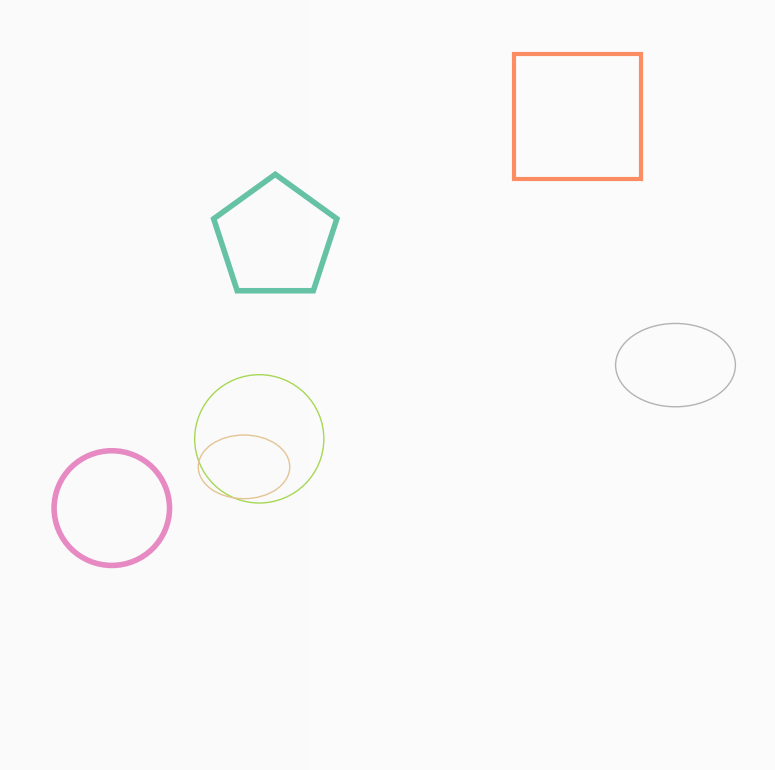[{"shape": "pentagon", "thickness": 2, "radius": 0.42, "center": [0.355, 0.69]}, {"shape": "square", "thickness": 1.5, "radius": 0.41, "center": [0.745, 0.849]}, {"shape": "circle", "thickness": 2, "radius": 0.37, "center": [0.144, 0.34]}, {"shape": "circle", "thickness": 0.5, "radius": 0.42, "center": [0.335, 0.43]}, {"shape": "oval", "thickness": 0.5, "radius": 0.3, "center": [0.315, 0.394]}, {"shape": "oval", "thickness": 0.5, "radius": 0.39, "center": [0.872, 0.526]}]